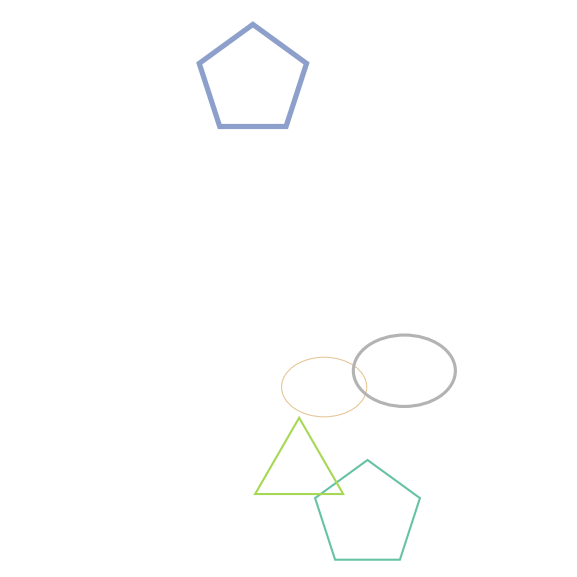[{"shape": "pentagon", "thickness": 1, "radius": 0.48, "center": [0.636, 0.107]}, {"shape": "pentagon", "thickness": 2.5, "radius": 0.49, "center": [0.438, 0.859]}, {"shape": "triangle", "thickness": 1, "radius": 0.44, "center": [0.518, 0.188]}, {"shape": "oval", "thickness": 0.5, "radius": 0.37, "center": [0.561, 0.329]}, {"shape": "oval", "thickness": 1.5, "radius": 0.44, "center": [0.7, 0.357]}]